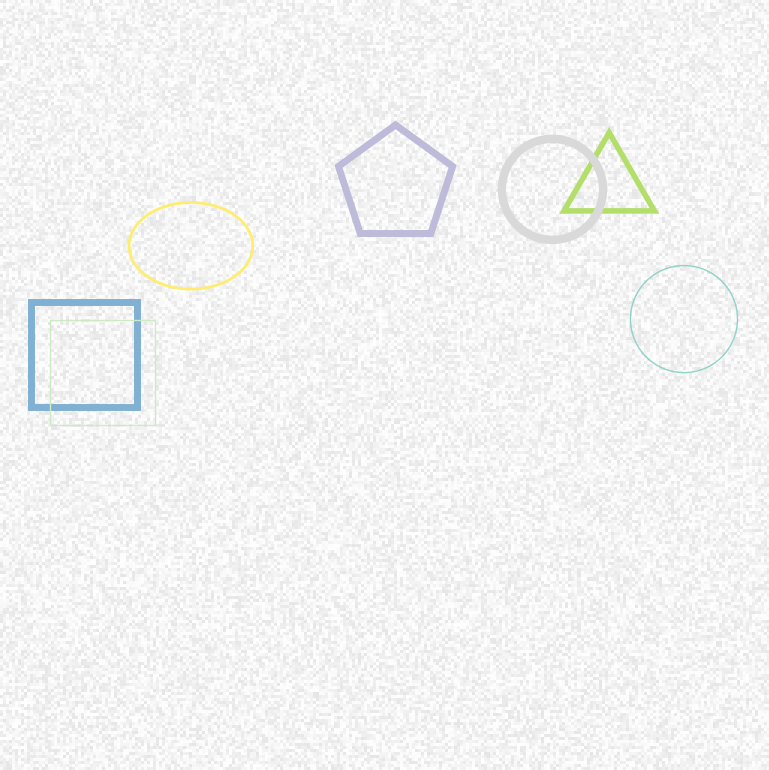[{"shape": "circle", "thickness": 0.5, "radius": 0.35, "center": [0.888, 0.586]}, {"shape": "pentagon", "thickness": 2.5, "radius": 0.39, "center": [0.514, 0.76]}, {"shape": "square", "thickness": 2.5, "radius": 0.34, "center": [0.109, 0.54]}, {"shape": "triangle", "thickness": 2, "radius": 0.34, "center": [0.791, 0.76]}, {"shape": "circle", "thickness": 3, "radius": 0.33, "center": [0.717, 0.754]}, {"shape": "square", "thickness": 0.5, "radius": 0.34, "center": [0.133, 0.516]}, {"shape": "oval", "thickness": 1, "radius": 0.4, "center": [0.248, 0.681]}]